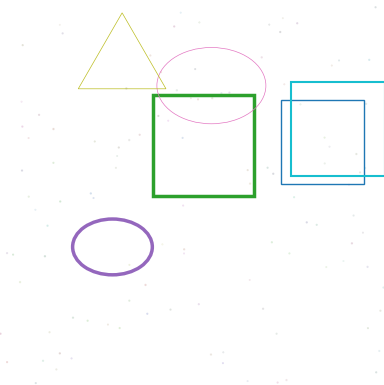[{"shape": "square", "thickness": 1, "radius": 0.54, "center": [0.837, 0.631]}, {"shape": "square", "thickness": 2.5, "radius": 0.65, "center": [0.528, 0.623]}, {"shape": "oval", "thickness": 2.5, "radius": 0.52, "center": [0.292, 0.359]}, {"shape": "oval", "thickness": 0.5, "radius": 0.71, "center": [0.549, 0.778]}, {"shape": "triangle", "thickness": 0.5, "radius": 0.66, "center": [0.317, 0.835]}, {"shape": "square", "thickness": 1.5, "radius": 0.61, "center": [0.878, 0.665]}]